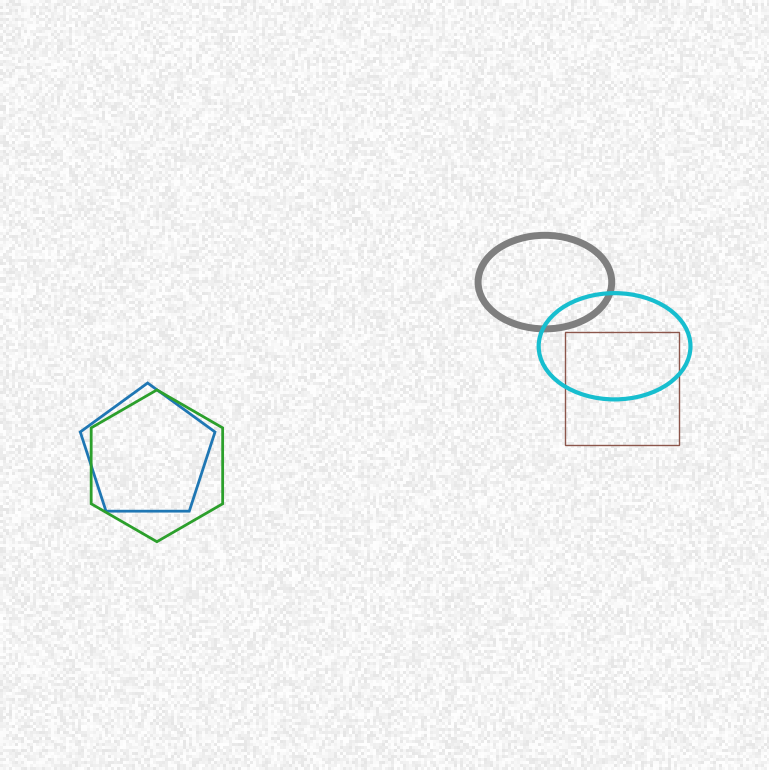[{"shape": "pentagon", "thickness": 1, "radius": 0.46, "center": [0.192, 0.411]}, {"shape": "hexagon", "thickness": 1, "radius": 0.49, "center": [0.204, 0.395]}, {"shape": "square", "thickness": 0.5, "radius": 0.37, "center": [0.808, 0.495]}, {"shape": "oval", "thickness": 2.5, "radius": 0.43, "center": [0.708, 0.634]}, {"shape": "oval", "thickness": 1.5, "radius": 0.49, "center": [0.798, 0.55]}]